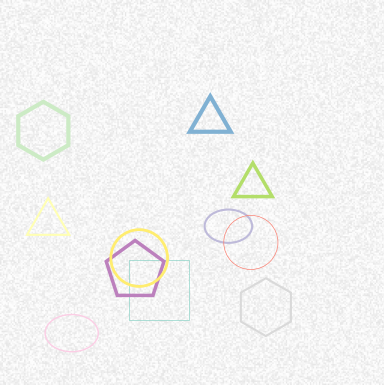[{"shape": "square", "thickness": 0.5, "radius": 0.39, "center": [0.413, 0.246]}, {"shape": "triangle", "thickness": 1.5, "radius": 0.32, "center": [0.125, 0.422]}, {"shape": "oval", "thickness": 1.5, "radius": 0.31, "center": [0.593, 0.412]}, {"shape": "circle", "thickness": 0.5, "radius": 0.35, "center": [0.652, 0.37]}, {"shape": "triangle", "thickness": 3, "radius": 0.31, "center": [0.546, 0.688]}, {"shape": "triangle", "thickness": 2.5, "radius": 0.29, "center": [0.657, 0.518]}, {"shape": "oval", "thickness": 1, "radius": 0.35, "center": [0.186, 0.135]}, {"shape": "hexagon", "thickness": 1.5, "radius": 0.38, "center": [0.691, 0.202]}, {"shape": "pentagon", "thickness": 2.5, "radius": 0.39, "center": [0.351, 0.297]}, {"shape": "hexagon", "thickness": 3, "radius": 0.38, "center": [0.112, 0.661]}, {"shape": "circle", "thickness": 2, "radius": 0.37, "center": [0.362, 0.33]}]